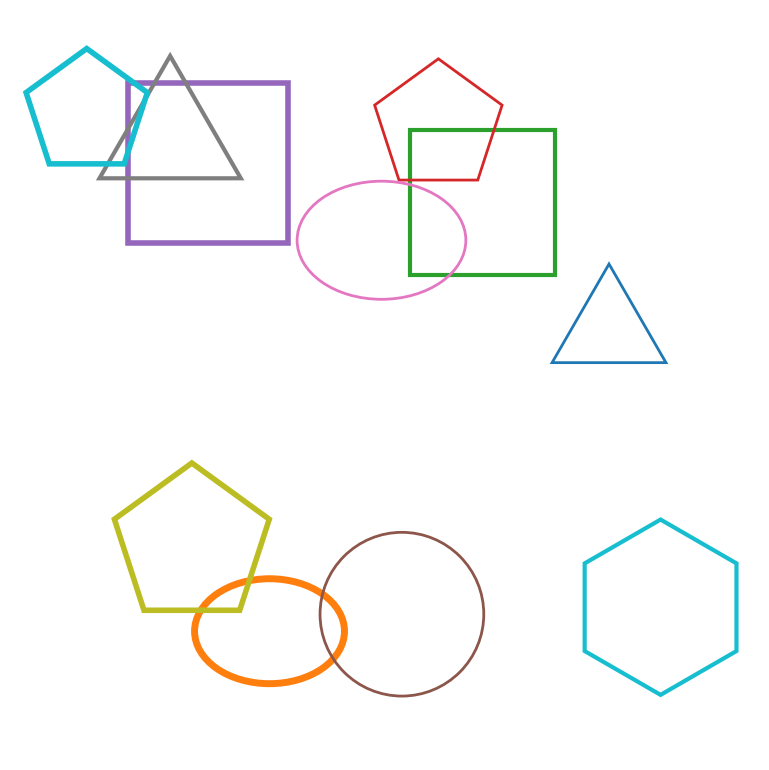[{"shape": "triangle", "thickness": 1, "radius": 0.43, "center": [0.791, 0.572]}, {"shape": "oval", "thickness": 2.5, "radius": 0.49, "center": [0.35, 0.18]}, {"shape": "square", "thickness": 1.5, "radius": 0.47, "center": [0.626, 0.737]}, {"shape": "pentagon", "thickness": 1, "radius": 0.44, "center": [0.569, 0.837]}, {"shape": "square", "thickness": 2, "radius": 0.52, "center": [0.27, 0.789]}, {"shape": "circle", "thickness": 1, "radius": 0.53, "center": [0.522, 0.202]}, {"shape": "oval", "thickness": 1, "radius": 0.55, "center": [0.495, 0.688]}, {"shape": "triangle", "thickness": 1.5, "radius": 0.53, "center": [0.221, 0.821]}, {"shape": "pentagon", "thickness": 2, "radius": 0.53, "center": [0.249, 0.293]}, {"shape": "pentagon", "thickness": 2, "radius": 0.41, "center": [0.113, 0.854]}, {"shape": "hexagon", "thickness": 1.5, "radius": 0.57, "center": [0.858, 0.211]}]